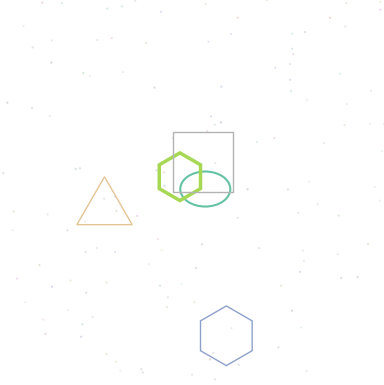[{"shape": "oval", "thickness": 1.5, "radius": 0.32, "center": [0.533, 0.509]}, {"shape": "hexagon", "thickness": 1, "radius": 0.39, "center": [0.588, 0.128]}, {"shape": "hexagon", "thickness": 2.5, "radius": 0.31, "center": [0.467, 0.541]}, {"shape": "triangle", "thickness": 1, "radius": 0.41, "center": [0.272, 0.458]}, {"shape": "square", "thickness": 1, "radius": 0.39, "center": [0.528, 0.579]}]